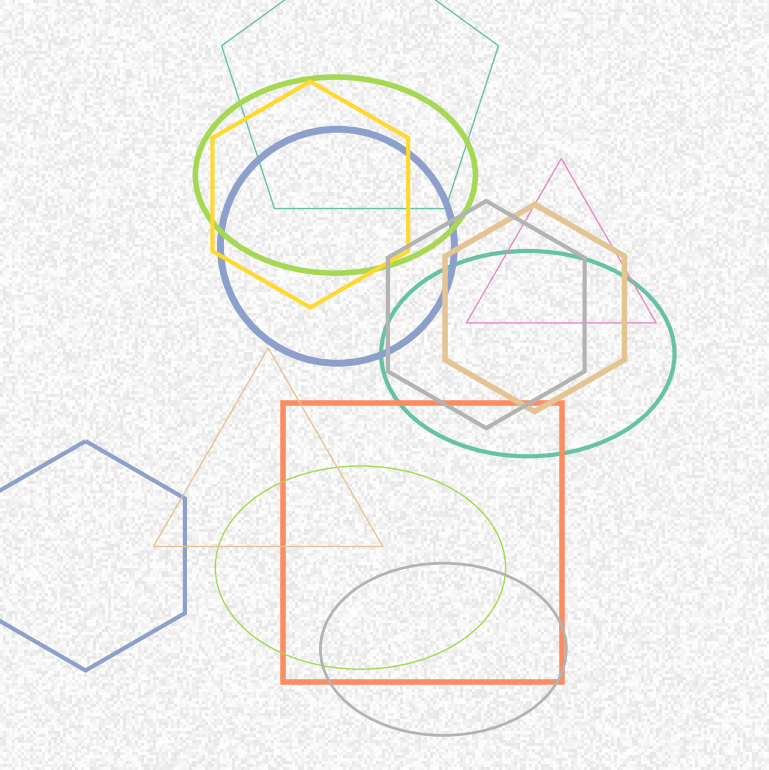[{"shape": "pentagon", "thickness": 0.5, "radius": 0.95, "center": [0.468, 0.882]}, {"shape": "oval", "thickness": 1.5, "radius": 0.95, "center": [0.686, 0.541]}, {"shape": "square", "thickness": 2, "radius": 0.91, "center": [0.549, 0.296]}, {"shape": "circle", "thickness": 2.5, "radius": 0.76, "center": [0.438, 0.68]}, {"shape": "hexagon", "thickness": 1.5, "radius": 0.74, "center": [0.111, 0.278]}, {"shape": "triangle", "thickness": 0.5, "radius": 0.71, "center": [0.729, 0.652]}, {"shape": "oval", "thickness": 2, "radius": 0.91, "center": [0.436, 0.773]}, {"shape": "oval", "thickness": 0.5, "radius": 0.94, "center": [0.468, 0.263]}, {"shape": "hexagon", "thickness": 1.5, "radius": 0.73, "center": [0.403, 0.747]}, {"shape": "triangle", "thickness": 0.5, "radius": 0.86, "center": [0.348, 0.376]}, {"shape": "hexagon", "thickness": 2, "radius": 0.67, "center": [0.695, 0.6]}, {"shape": "oval", "thickness": 1, "radius": 0.8, "center": [0.576, 0.157]}, {"shape": "hexagon", "thickness": 1.5, "radius": 0.74, "center": [0.632, 0.591]}]